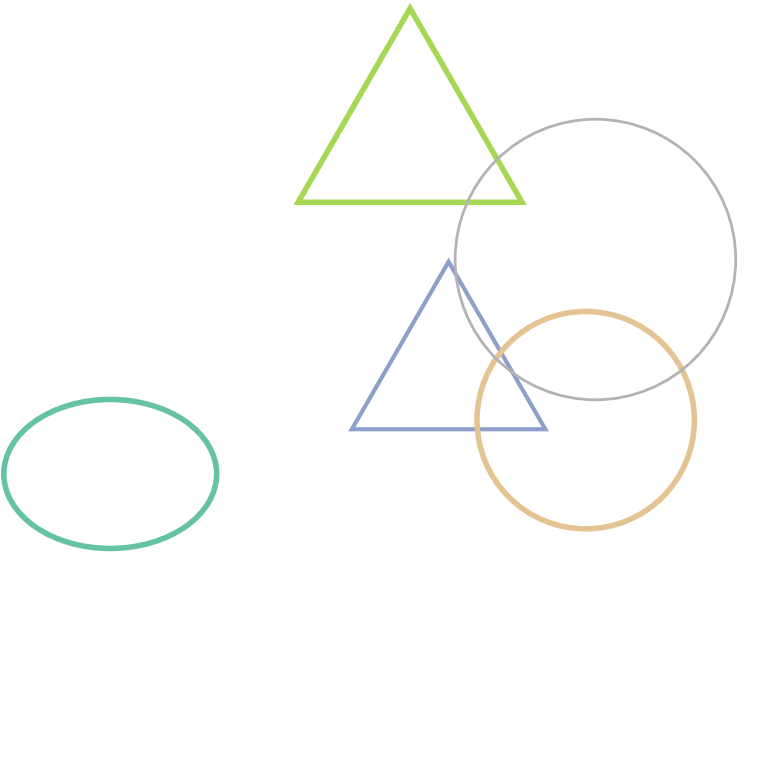[{"shape": "oval", "thickness": 2, "radius": 0.69, "center": [0.143, 0.384]}, {"shape": "triangle", "thickness": 1.5, "radius": 0.73, "center": [0.583, 0.515]}, {"shape": "triangle", "thickness": 2, "radius": 0.84, "center": [0.533, 0.821]}, {"shape": "circle", "thickness": 2, "radius": 0.71, "center": [0.761, 0.454]}, {"shape": "circle", "thickness": 1, "radius": 0.91, "center": [0.773, 0.663]}]